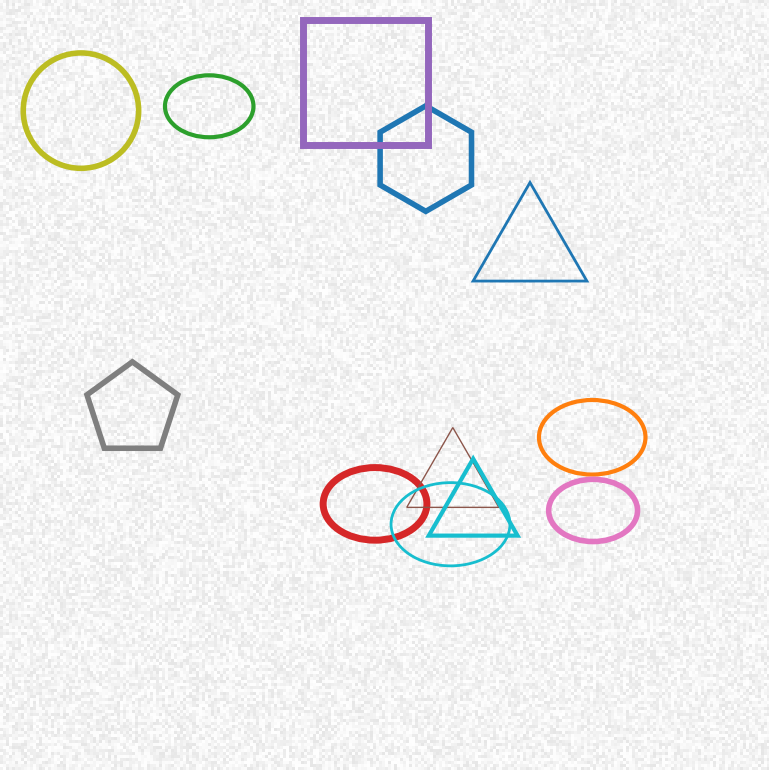[{"shape": "triangle", "thickness": 1, "radius": 0.43, "center": [0.688, 0.678]}, {"shape": "hexagon", "thickness": 2, "radius": 0.34, "center": [0.553, 0.794]}, {"shape": "oval", "thickness": 1.5, "radius": 0.35, "center": [0.769, 0.432]}, {"shape": "oval", "thickness": 1.5, "radius": 0.29, "center": [0.272, 0.862]}, {"shape": "oval", "thickness": 2.5, "radius": 0.34, "center": [0.487, 0.346]}, {"shape": "square", "thickness": 2.5, "radius": 0.41, "center": [0.475, 0.893]}, {"shape": "triangle", "thickness": 0.5, "radius": 0.35, "center": [0.588, 0.376]}, {"shape": "oval", "thickness": 2, "radius": 0.29, "center": [0.77, 0.337]}, {"shape": "pentagon", "thickness": 2, "radius": 0.31, "center": [0.172, 0.468]}, {"shape": "circle", "thickness": 2, "radius": 0.37, "center": [0.105, 0.856]}, {"shape": "triangle", "thickness": 1.5, "radius": 0.33, "center": [0.615, 0.338]}, {"shape": "oval", "thickness": 1, "radius": 0.39, "center": [0.585, 0.319]}]